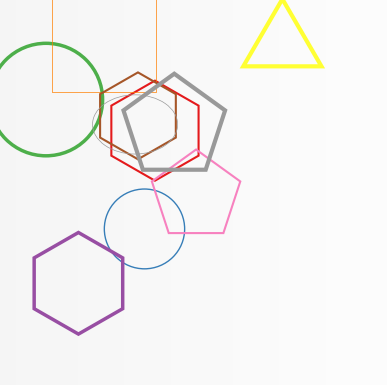[{"shape": "hexagon", "thickness": 1.5, "radius": 0.65, "center": [0.4, 0.661]}, {"shape": "circle", "thickness": 1, "radius": 0.52, "center": [0.373, 0.405]}, {"shape": "circle", "thickness": 2.5, "radius": 0.73, "center": [0.119, 0.741]}, {"shape": "hexagon", "thickness": 2.5, "radius": 0.66, "center": [0.202, 0.264]}, {"shape": "square", "thickness": 0.5, "radius": 0.67, "center": [0.268, 0.895]}, {"shape": "triangle", "thickness": 3, "radius": 0.58, "center": [0.729, 0.886]}, {"shape": "hexagon", "thickness": 1.5, "radius": 0.56, "center": [0.356, 0.699]}, {"shape": "pentagon", "thickness": 1.5, "radius": 0.6, "center": [0.506, 0.492]}, {"shape": "oval", "thickness": 0.5, "radius": 0.55, "center": [0.349, 0.677]}, {"shape": "pentagon", "thickness": 3, "radius": 0.69, "center": [0.45, 0.671]}]